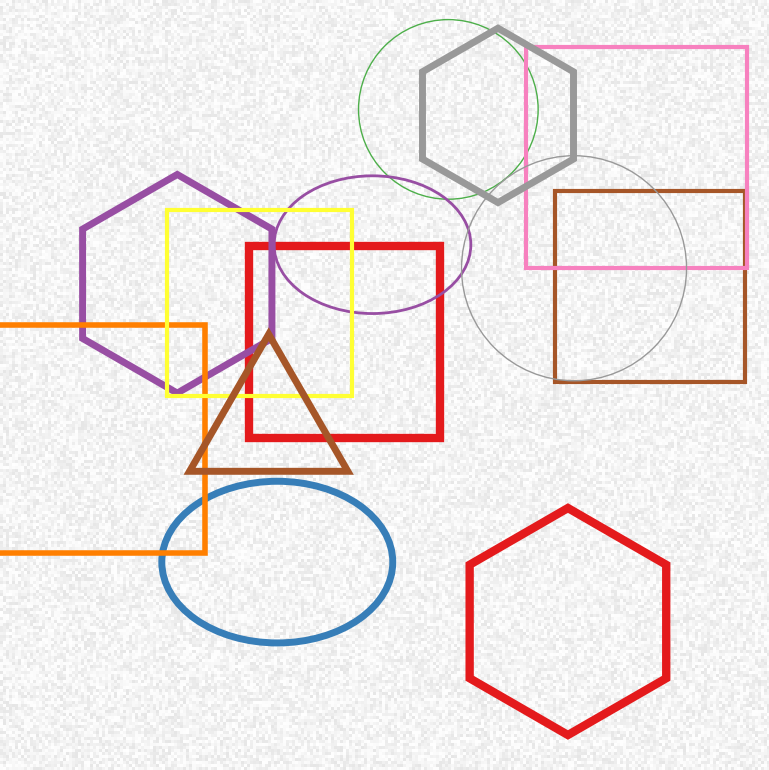[{"shape": "square", "thickness": 3, "radius": 0.62, "center": [0.448, 0.556]}, {"shape": "hexagon", "thickness": 3, "radius": 0.74, "center": [0.738, 0.193]}, {"shape": "oval", "thickness": 2.5, "radius": 0.75, "center": [0.36, 0.27]}, {"shape": "circle", "thickness": 0.5, "radius": 0.58, "center": [0.582, 0.858]}, {"shape": "hexagon", "thickness": 2.5, "radius": 0.71, "center": [0.23, 0.631]}, {"shape": "oval", "thickness": 1, "radius": 0.64, "center": [0.484, 0.682]}, {"shape": "square", "thickness": 2, "radius": 0.74, "center": [0.118, 0.43]}, {"shape": "square", "thickness": 1.5, "radius": 0.6, "center": [0.337, 0.606]}, {"shape": "square", "thickness": 1.5, "radius": 0.62, "center": [0.844, 0.628]}, {"shape": "triangle", "thickness": 2.5, "radius": 0.59, "center": [0.349, 0.447]}, {"shape": "square", "thickness": 1.5, "radius": 0.72, "center": [0.826, 0.796]}, {"shape": "circle", "thickness": 0.5, "radius": 0.73, "center": [0.745, 0.652]}, {"shape": "hexagon", "thickness": 2.5, "radius": 0.57, "center": [0.647, 0.85]}]